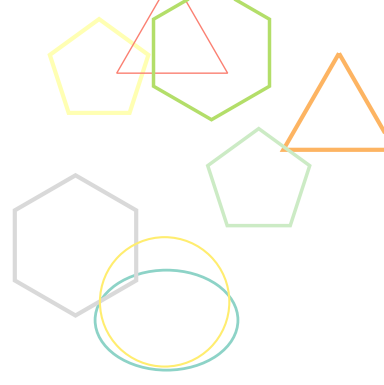[{"shape": "oval", "thickness": 2, "radius": 0.93, "center": [0.432, 0.168]}, {"shape": "pentagon", "thickness": 3, "radius": 0.67, "center": [0.257, 0.816]}, {"shape": "triangle", "thickness": 1, "radius": 0.83, "center": [0.447, 0.893]}, {"shape": "triangle", "thickness": 3, "radius": 0.84, "center": [0.881, 0.694]}, {"shape": "hexagon", "thickness": 2.5, "radius": 0.87, "center": [0.549, 0.863]}, {"shape": "hexagon", "thickness": 3, "radius": 0.91, "center": [0.196, 0.363]}, {"shape": "pentagon", "thickness": 2.5, "radius": 0.7, "center": [0.672, 0.527]}, {"shape": "circle", "thickness": 1.5, "radius": 0.84, "center": [0.428, 0.216]}]